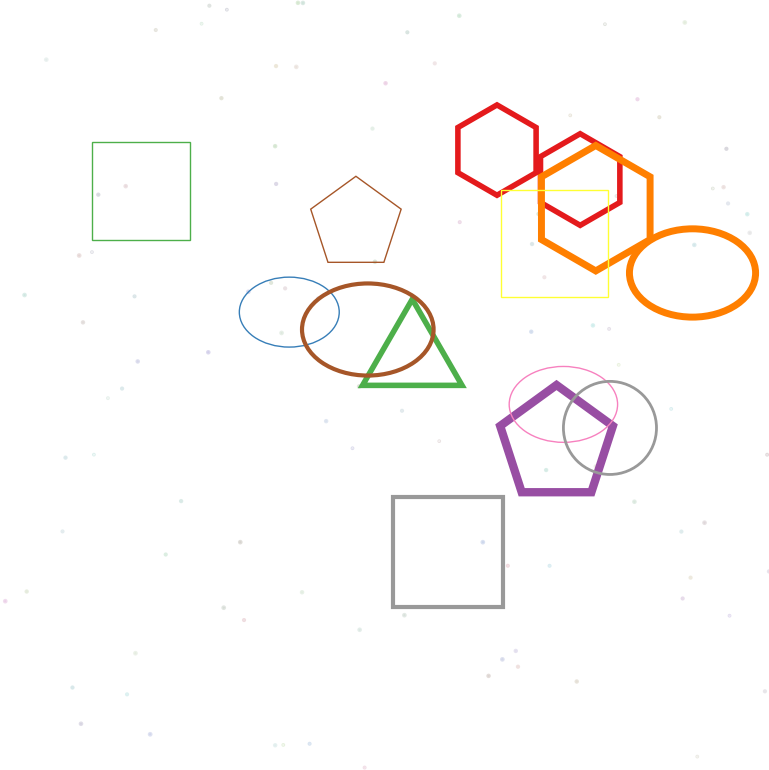[{"shape": "hexagon", "thickness": 2, "radius": 0.3, "center": [0.753, 0.767]}, {"shape": "hexagon", "thickness": 2, "radius": 0.29, "center": [0.645, 0.805]}, {"shape": "oval", "thickness": 0.5, "radius": 0.32, "center": [0.376, 0.595]}, {"shape": "square", "thickness": 0.5, "radius": 0.32, "center": [0.183, 0.752]}, {"shape": "triangle", "thickness": 2, "radius": 0.37, "center": [0.535, 0.537]}, {"shape": "pentagon", "thickness": 3, "radius": 0.38, "center": [0.723, 0.423]}, {"shape": "oval", "thickness": 2.5, "radius": 0.41, "center": [0.899, 0.645]}, {"shape": "hexagon", "thickness": 2.5, "radius": 0.41, "center": [0.774, 0.73]}, {"shape": "square", "thickness": 0.5, "radius": 0.35, "center": [0.72, 0.684]}, {"shape": "oval", "thickness": 1.5, "radius": 0.43, "center": [0.478, 0.572]}, {"shape": "pentagon", "thickness": 0.5, "radius": 0.31, "center": [0.462, 0.709]}, {"shape": "oval", "thickness": 0.5, "radius": 0.35, "center": [0.732, 0.475]}, {"shape": "square", "thickness": 1.5, "radius": 0.36, "center": [0.582, 0.283]}, {"shape": "circle", "thickness": 1, "radius": 0.3, "center": [0.792, 0.444]}]